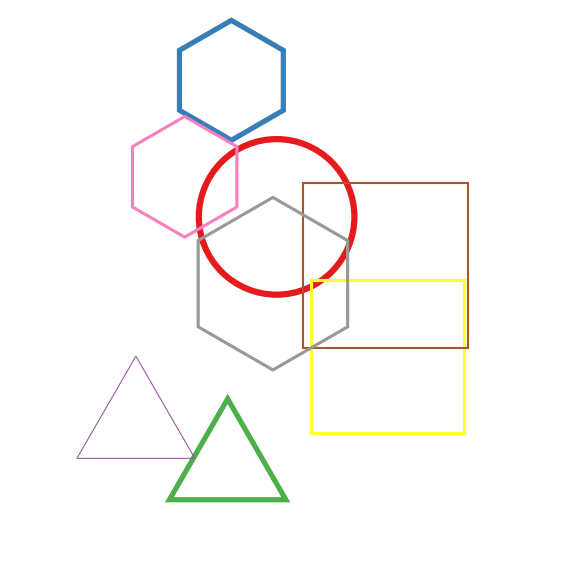[{"shape": "circle", "thickness": 3, "radius": 0.67, "center": [0.479, 0.624]}, {"shape": "hexagon", "thickness": 2.5, "radius": 0.52, "center": [0.401, 0.86]}, {"shape": "triangle", "thickness": 2.5, "radius": 0.58, "center": [0.394, 0.192]}, {"shape": "triangle", "thickness": 0.5, "radius": 0.59, "center": [0.235, 0.264]}, {"shape": "square", "thickness": 1.5, "radius": 0.66, "center": [0.671, 0.382]}, {"shape": "square", "thickness": 1, "radius": 0.72, "center": [0.668, 0.54]}, {"shape": "hexagon", "thickness": 1.5, "radius": 0.52, "center": [0.32, 0.693]}, {"shape": "hexagon", "thickness": 1.5, "radius": 0.75, "center": [0.473, 0.508]}]